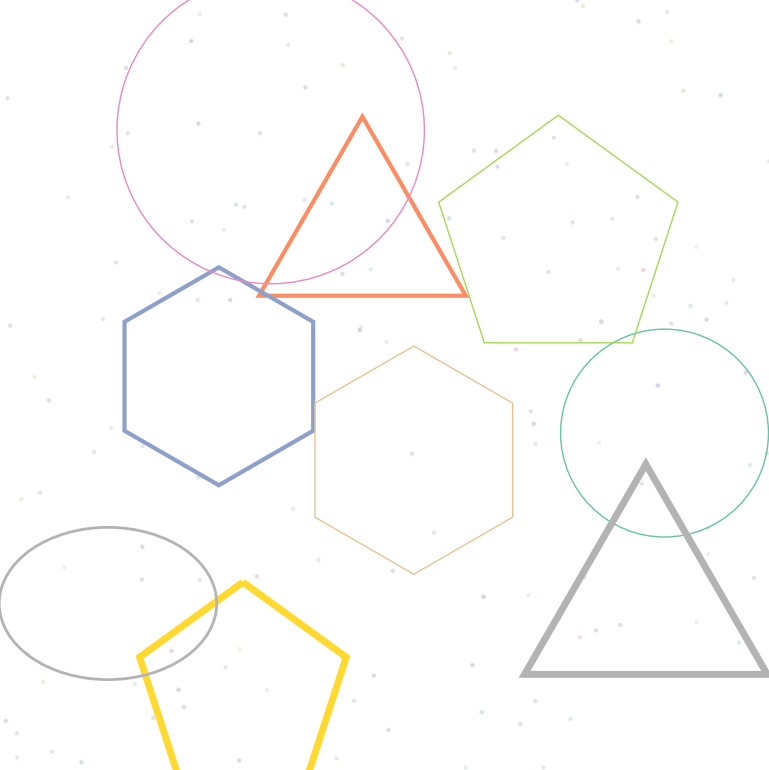[{"shape": "circle", "thickness": 0.5, "radius": 0.67, "center": [0.863, 0.438]}, {"shape": "triangle", "thickness": 1.5, "radius": 0.78, "center": [0.471, 0.693]}, {"shape": "hexagon", "thickness": 1.5, "radius": 0.71, "center": [0.284, 0.511]}, {"shape": "circle", "thickness": 0.5, "radius": 1.0, "center": [0.352, 0.831]}, {"shape": "pentagon", "thickness": 0.5, "radius": 0.82, "center": [0.725, 0.687]}, {"shape": "pentagon", "thickness": 2.5, "radius": 0.71, "center": [0.315, 0.103]}, {"shape": "hexagon", "thickness": 0.5, "radius": 0.74, "center": [0.537, 0.402]}, {"shape": "triangle", "thickness": 2.5, "radius": 0.91, "center": [0.839, 0.215]}, {"shape": "oval", "thickness": 1, "radius": 0.71, "center": [0.14, 0.216]}]